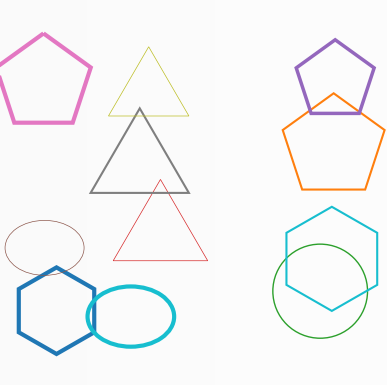[{"shape": "hexagon", "thickness": 3, "radius": 0.56, "center": [0.146, 0.193]}, {"shape": "pentagon", "thickness": 1.5, "radius": 0.69, "center": [0.861, 0.619]}, {"shape": "circle", "thickness": 1, "radius": 0.61, "center": [0.826, 0.244]}, {"shape": "triangle", "thickness": 0.5, "radius": 0.7, "center": [0.414, 0.393]}, {"shape": "pentagon", "thickness": 2.5, "radius": 0.53, "center": [0.865, 0.791]}, {"shape": "oval", "thickness": 0.5, "radius": 0.51, "center": [0.115, 0.356]}, {"shape": "pentagon", "thickness": 3, "radius": 0.64, "center": [0.112, 0.785]}, {"shape": "triangle", "thickness": 1.5, "radius": 0.73, "center": [0.361, 0.572]}, {"shape": "triangle", "thickness": 0.5, "radius": 0.6, "center": [0.384, 0.759]}, {"shape": "hexagon", "thickness": 1.5, "radius": 0.68, "center": [0.856, 0.328]}, {"shape": "oval", "thickness": 3, "radius": 0.56, "center": [0.338, 0.178]}]